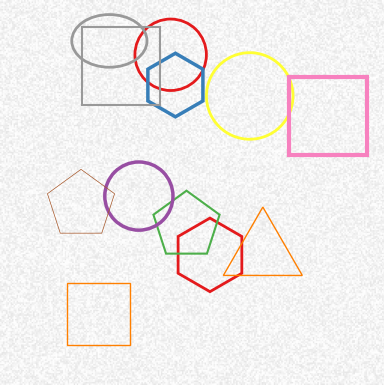[{"shape": "hexagon", "thickness": 2, "radius": 0.48, "center": [0.545, 0.338]}, {"shape": "circle", "thickness": 2, "radius": 0.46, "center": [0.443, 0.858]}, {"shape": "hexagon", "thickness": 2.5, "radius": 0.41, "center": [0.456, 0.779]}, {"shape": "pentagon", "thickness": 1.5, "radius": 0.45, "center": [0.484, 0.414]}, {"shape": "circle", "thickness": 2.5, "radius": 0.44, "center": [0.361, 0.491]}, {"shape": "square", "thickness": 1, "radius": 0.41, "center": [0.256, 0.185]}, {"shape": "triangle", "thickness": 1, "radius": 0.59, "center": [0.683, 0.344]}, {"shape": "circle", "thickness": 2, "radius": 0.56, "center": [0.649, 0.751]}, {"shape": "pentagon", "thickness": 0.5, "radius": 0.46, "center": [0.21, 0.469]}, {"shape": "square", "thickness": 3, "radius": 0.5, "center": [0.851, 0.698]}, {"shape": "square", "thickness": 1.5, "radius": 0.5, "center": [0.314, 0.829]}, {"shape": "oval", "thickness": 2, "radius": 0.49, "center": [0.284, 0.894]}]